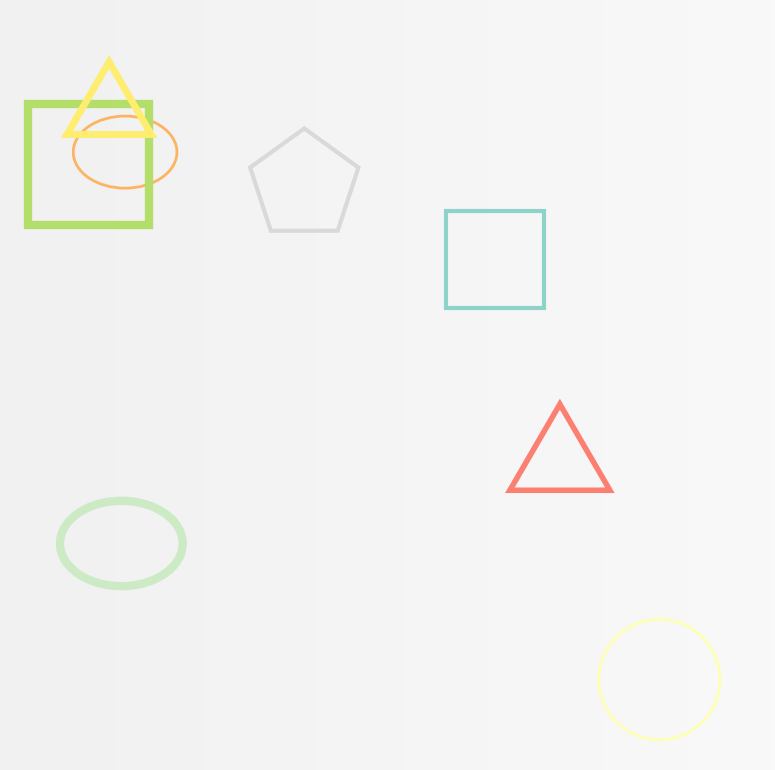[{"shape": "square", "thickness": 1.5, "radius": 0.32, "center": [0.639, 0.663]}, {"shape": "circle", "thickness": 1, "radius": 0.39, "center": [0.851, 0.117]}, {"shape": "triangle", "thickness": 2, "radius": 0.37, "center": [0.722, 0.401]}, {"shape": "oval", "thickness": 1, "radius": 0.33, "center": [0.161, 0.802]}, {"shape": "square", "thickness": 3, "radius": 0.39, "center": [0.114, 0.786]}, {"shape": "pentagon", "thickness": 1.5, "radius": 0.37, "center": [0.393, 0.76]}, {"shape": "oval", "thickness": 3, "radius": 0.4, "center": [0.157, 0.294]}, {"shape": "triangle", "thickness": 2.5, "radius": 0.31, "center": [0.141, 0.857]}]